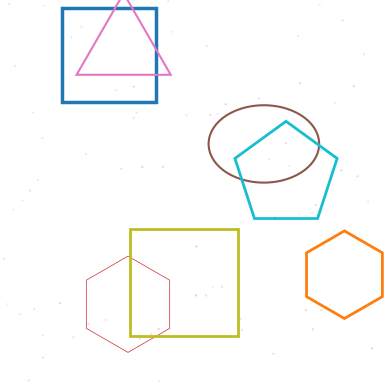[{"shape": "square", "thickness": 2.5, "radius": 0.61, "center": [0.283, 0.857]}, {"shape": "hexagon", "thickness": 2, "radius": 0.57, "center": [0.895, 0.286]}, {"shape": "hexagon", "thickness": 0.5, "radius": 0.63, "center": [0.332, 0.21]}, {"shape": "oval", "thickness": 1.5, "radius": 0.72, "center": [0.685, 0.626]}, {"shape": "triangle", "thickness": 1.5, "radius": 0.71, "center": [0.321, 0.876]}, {"shape": "square", "thickness": 2, "radius": 0.7, "center": [0.479, 0.266]}, {"shape": "pentagon", "thickness": 2, "radius": 0.7, "center": [0.743, 0.545]}]